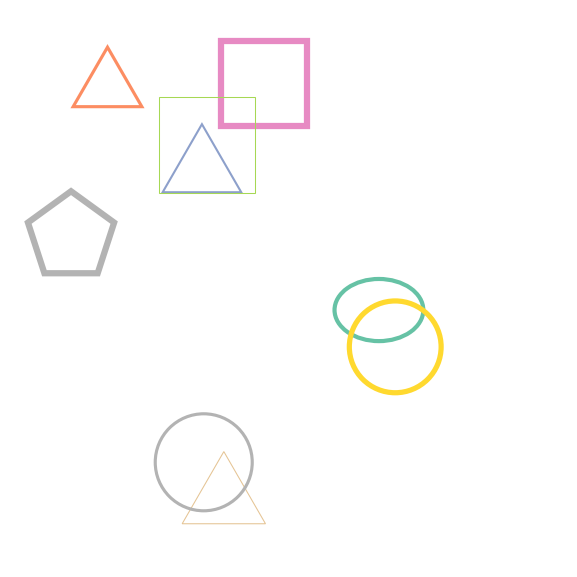[{"shape": "oval", "thickness": 2, "radius": 0.38, "center": [0.656, 0.462]}, {"shape": "triangle", "thickness": 1.5, "radius": 0.34, "center": [0.186, 0.849]}, {"shape": "triangle", "thickness": 1, "radius": 0.39, "center": [0.35, 0.706]}, {"shape": "square", "thickness": 3, "radius": 0.37, "center": [0.457, 0.855]}, {"shape": "square", "thickness": 0.5, "radius": 0.41, "center": [0.359, 0.748]}, {"shape": "circle", "thickness": 2.5, "radius": 0.4, "center": [0.684, 0.399]}, {"shape": "triangle", "thickness": 0.5, "radius": 0.42, "center": [0.388, 0.134]}, {"shape": "pentagon", "thickness": 3, "radius": 0.39, "center": [0.123, 0.589]}, {"shape": "circle", "thickness": 1.5, "radius": 0.42, "center": [0.353, 0.199]}]